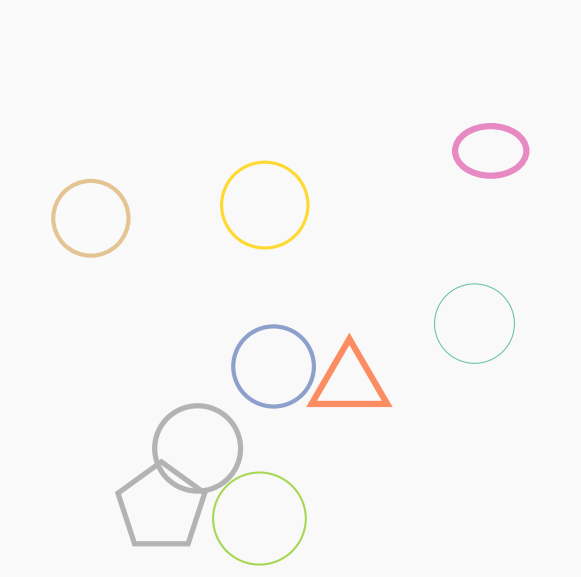[{"shape": "circle", "thickness": 0.5, "radius": 0.34, "center": [0.816, 0.439]}, {"shape": "triangle", "thickness": 3, "radius": 0.38, "center": [0.601, 0.337]}, {"shape": "circle", "thickness": 2, "radius": 0.35, "center": [0.471, 0.365]}, {"shape": "oval", "thickness": 3, "radius": 0.31, "center": [0.844, 0.738]}, {"shape": "circle", "thickness": 1, "radius": 0.4, "center": [0.446, 0.101]}, {"shape": "circle", "thickness": 1.5, "radius": 0.37, "center": [0.456, 0.644]}, {"shape": "circle", "thickness": 2, "radius": 0.32, "center": [0.156, 0.621]}, {"shape": "pentagon", "thickness": 2.5, "radius": 0.39, "center": [0.278, 0.121]}, {"shape": "circle", "thickness": 2.5, "radius": 0.37, "center": [0.34, 0.223]}]